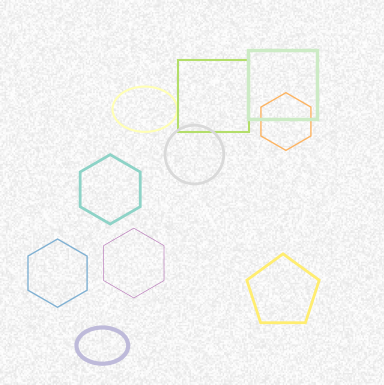[{"shape": "hexagon", "thickness": 2, "radius": 0.45, "center": [0.286, 0.508]}, {"shape": "oval", "thickness": 1.5, "radius": 0.42, "center": [0.376, 0.716]}, {"shape": "oval", "thickness": 3, "radius": 0.34, "center": [0.266, 0.102]}, {"shape": "hexagon", "thickness": 1, "radius": 0.44, "center": [0.149, 0.291]}, {"shape": "hexagon", "thickness": 1, "radius": 0.37, "center": [0.743, 0.684]}, {"shape": "square", "thickness": 1.5, "radius": 0.46, "center": [0.555, 0.751]}, {"shape": "circle", "thickness": 2, "radius": 0.38, "center": [0.505, 0.599]}, {"shape": "hexagon", "thickness": 0.5, "radius": 0.45, "center": [0.348, 0.317]}, {"shape": "square", "thickness": 2.5, "radius": 0.45, "center": [0.734, 0.781]}, {"shape": "pentagon", "thickness": 2, "radius": 0.49, "center": [0.735, 0.242]}]